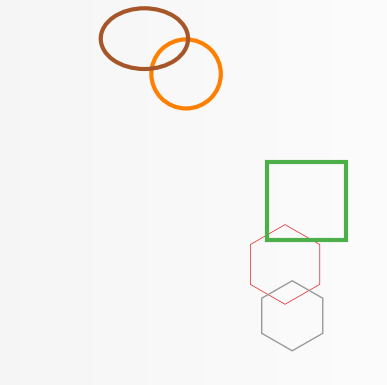[{"shape": "hexagon", "thickness": 0.5, "radius": 0.52, "center": [0.736, 0.313]}, {"shape": "square", "thickness": 3, "radius": 0.51, "center": [0.792, 0.479]}, {"shape": "circle", "thickness": 3, "radius": 0.45, "center": [0.48, 0.808]}, {"shape": "oval", "thickness": 3, "radius": 0.56, "center": [0.373, 0.9]}, {"shape": "hexagon", "thickness": 1, "radius": 0.45, "center": [0.754, 0.18]}]